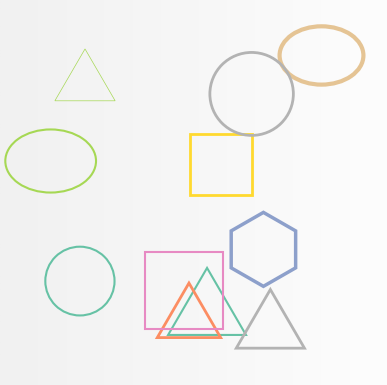[{"shape": "circle", "thickness": 1.5, "radius": 0.45, "center": [0.206, 0.27]}, {"shape": "triangle", "thickness": 1.5, "radius": 0.58, "center": [0.534, 0.188]}, {"shape": "triangle", "thickness": 2, "radius": 0.47, "center": [0.488, 0.17]}, {"shape": "hexagon", "thickness": 2.5, "radius": 0.48, "center": [0.68, 0.352]}, {"shape": "square", "thickness": 1.5, "radius": 0.5, "center": [0.474, 0.246]}, {"shape": "oval", "thickness": 1.5, "radius": 0.59, "center": [0.131, 0.582]}, {"shape": "triangle", "thickness": 0.5, "radius": 0.45, "center": [0.219, 0.783]}, {"shape": "square", "thickness": 2, "radius": 0.4, "center": [0.571, 0.573]}, {"shape": "oval", "thickness": 3, "radius": 0.54, "center": [0.83, 0.856]}, {"shape": "circle", "thickness": 2, "radius": 0.54, "center": [0.649, 0.756]}, {"shape": "triangle", "thickness": 2, "radius": 0.51, "center": [0.698, 0.146]}]